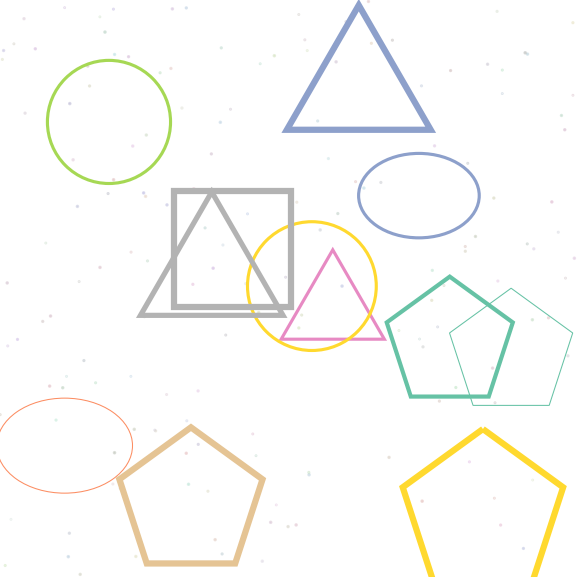[{"shape": "pentagon", "thickness": 2, "radius": 0.57, "center": [0.779, 0.405]}, {"shape": "pentagon", "thickness": 0.5, "radius": 0.56, "center": [0.885, 0.388]}, {"shape": "oval", "thickness": 0.5, "radius": 0.59, "center": [0.112, 0.227]}, {"shape": "triangle", "thickness": 3, "radius": 0.72, "center": [0.621, 0.846]}, {"shape": "oval", "thickness": 1.5, "radius": 0.52, "center": [0.725, 0.66]}, {"shape": "triangle", "thickness": 1.5, "radius": 0.52, "center": [0.576, 0.463]}, {"shape": "circle", "thickness": 1.5, "radius": 0.53, "center": [0.189, 0.788]}, {"shape": "pentagon", "thickness": 3, "radius": 0.73, "center": [0.836, 0.11]}, {"shape": "circle", "thickness": 1.5, "radius": 0.56, "center": [0.54, 0.504]}, {"shape": "pentagon", "thickness": 3, "radius": 0.65, "center": [0.331, 0.129]}, {"shape": "triangle", "thickness": 2.5, "radius": 0.71, "center": [0.367, 0.524]}, {"shape": "square", "thickness": 3, "radius": 0.5, "center": [0.403, 0.568]}]